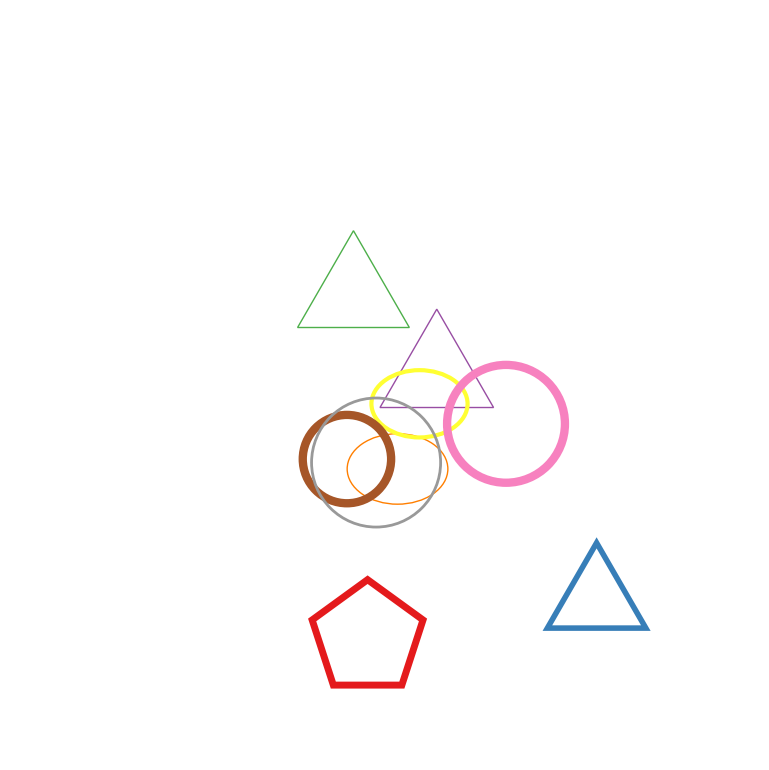[{"shape": "pentagon", "thickness": 2.5, "radius": 0.38, "center": [0.477, 0.171]}, {"shape": "triangle", "thickness": 2, "radius": 0.37, "center": [0.775, 0.221]}, {"shape": "triangle", "thickness": 0.5, "radius": 0.42, "center": [0.459, 0.617]}, {"shape": "triangle", "thickness": 0.5, "radius": 0.43, "center": [0.567, 0.513]}, {"shape": "oval", "thickness": 0.5, "radius": 0.33, "center": [0.516, 0.391]}, {"shape": "oval", "thickness": 1.5, "radius": 0.31, "center": [0.545, 0.476]}, {"shape": "circle", "thickness": 3, "radius": 0.29, "center": [0.451, 0.404]}, {"shape": "circle", "thickness": 3, "radius": 0.38, "center": [0.657, 0.45]}, {"shape": "circle", "thickness": 1, "radius": 0.42, "center": [0.488, 0.399]}]